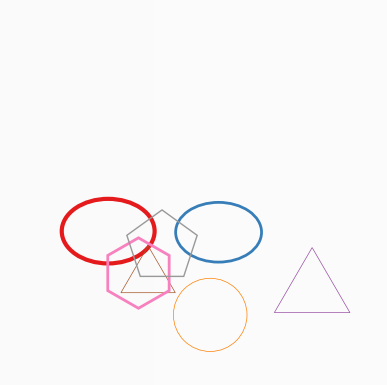[{"shape": "oval", "thickness": 3, "radius": 0.6, "center": [0.279, 0.4]}, {"shape": "oval", "thickness": 2, "radius": 0.55, "center": [0.564, 0.397]}, {"shape": "triangle", "thickness": 0.5, "radius": 0.56, "center": [0.806, 0.244]}, {"shape": "circle", "thickness": 0.5, "radius": 0.48, "center": [0.542, 0.182]}, {"shape": "triangle", "thickness": 0.5, "radius": 0.41, "center": [0.382, 0.28]}, {"shape": "hexagon", "thickness": 2, "radius": 0.46, "center": [0.357, 0.291]}, {"shape": "pentagon", "thickness": 1, "radius": 0.48, "center": [0.418, 0.359]}]